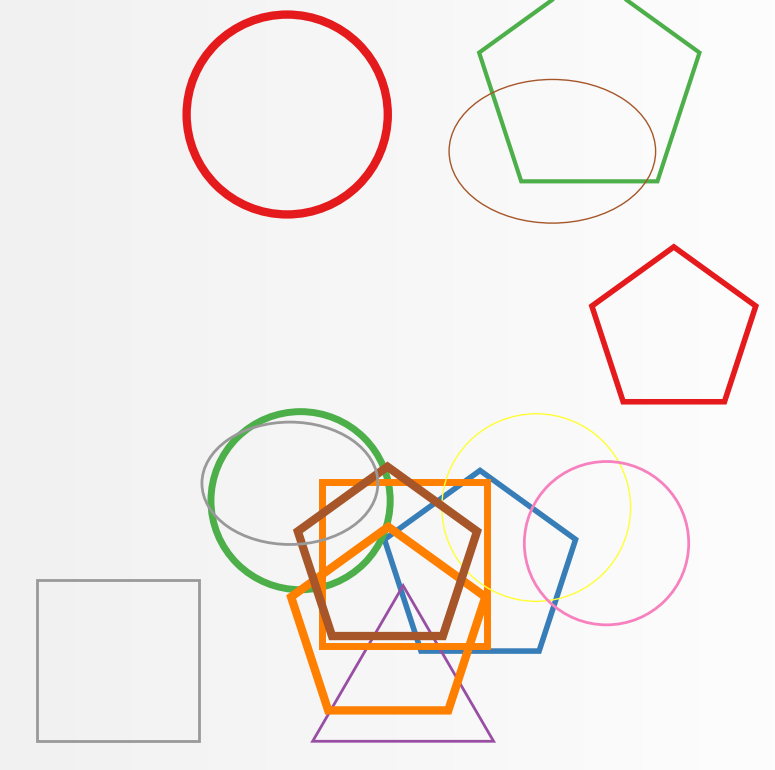[{"shape": "pentagon", "thickness": 2, "radius": 0.56, "center": [0.869, 0.568]}, {"shape": "circle", "thickness": 3, "radius": 0.65, "center": [0.371, 0.851]}, {"shape": "pentagon", "thickness": 2, "radius": 0.65, "center": [0.619, 0.259]}, {"shape": "circle", "thickness": 2.5, "radius": 0.58, "center": [0.388, 0.35]}, {"shape": "pentagon", "thickness": 1.5, "radius": 0.75, "center": [0.76, 0.885]}, {"shape": "triangle", "thickness": 1, "radius": 0.67, "center": [0.52, 0.105]}, {"shape": "pentagon", "thickness": 3, "radius": 0.66, "center": [0.501, 0.184]}, {"shape": "square", "thickness": 2.5, "radius": 0.53, "center": [0.522, 0.267]}, {"shape": "circle", "thickness": 0.5, "radius": 0.61, "center": [0.692, 0.341]}, {"shape": "pentagon", "thickness": 3, "radius": 0.61, "center": [0.5, 0.272]}, {"shape": "oval", "thickness": 0.5, "radius": 0.67, "center": [0.713, 0.804]}, {"shape": "circle", "thickness": 1, "radius": 0.53, "center": [0.783, 0.295]}, {"shape": "square", "thickness": 1, "radius": 0.52, "center": [0.152, 0.142]}, {"shape": "oval", "thickness": 1, "radius": 0.57, "center": [0.374, 0.372]}]